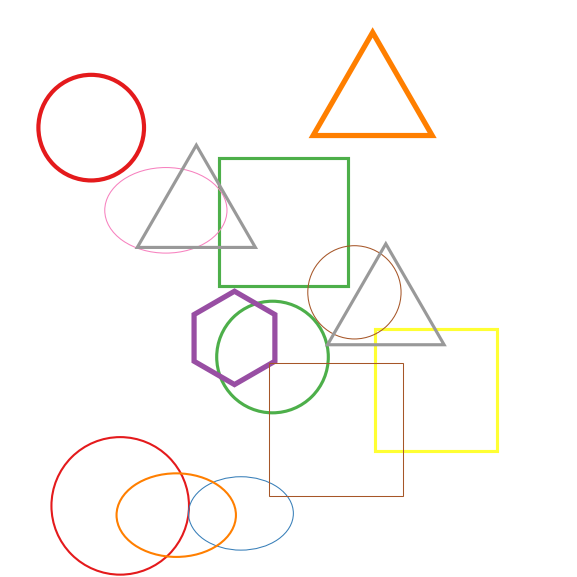[{"shape": "circle", "thickness": 1, "radius": 0.6, "center": [0.208, 0.123]}, {"shape": "circle", "thickness": 2, "radius": 0.46, "center": [0.158, 0.778]}, {"shape": "oval", "thickness": 0.5, "radius": 0.45, "center": [0.417, 0.11]}, {"shape": "circle", "thickness": 1.5, "radius": 0.48, "center": [0.472, 0.381]}, {"shape": "square", "thickness": 1.5, "radius": 0.56, "center": [0.491, 0.615]}, {"shape": "hexagon", "thickness": 2.5, "radius": 0.4, "center": [0.406, 0.414]}, {"shape": "oval", "thickness": 1, "radius": 0.52, "center": [0.305, 0.107]}, {"shape": "triangle", "thickness": 2.5, "radius": 0.6, "center": [0.645, 0.824]}, {"shape": "square", "thickness": 1.5, "radius": 0.53, "center": [0.754, 0.324]}, {"shape": "square", "thickness": 0.5, "radius": 0.58, "center": [0.582, 0.256]}, {"shape": "circle", "thickness": 0.5, "radius": 0.4, "center": [0.614, 0.493]}, {"shape": "oval", "thickness": 0.5, "radius": 0.53, "center": [0.287, 0.635]}, {"shape": "triangle", "thickness": 1.5, "radius": 0.59, "center": [0.34, 0.63]}, {"shape": "triangle", "thickness": 1.5, "radius": 0.58, "center": [0.668, 0.46]}]